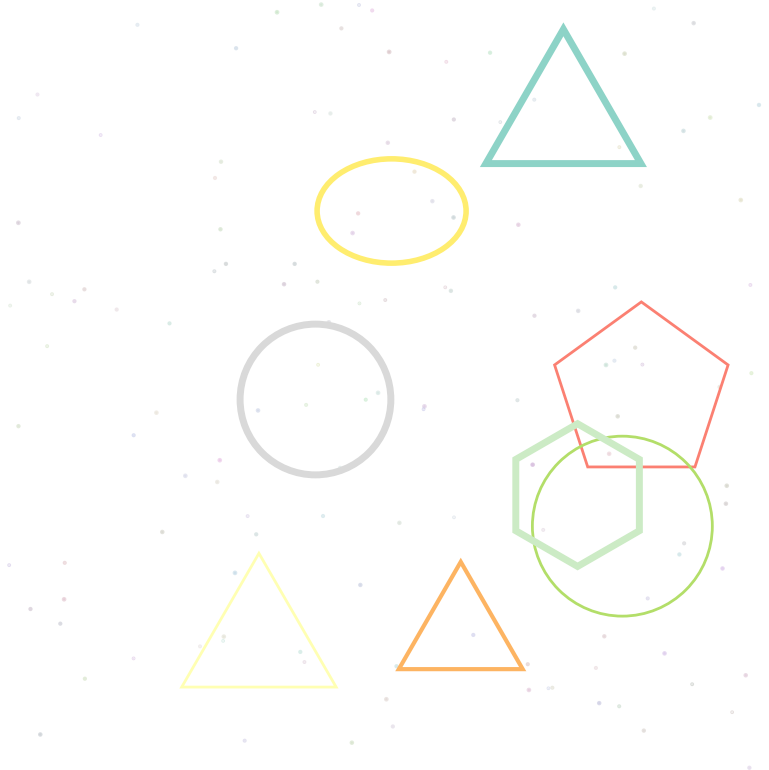[{"shape": "triangle", "thickness": 2.5, "radius": 0.58, "center": [0.732, 0.846]}, {"shape": "triangle", "thickness": 1, "radius": 0.58, "center": [0.336, 0.166]}, {"shape": "pentagon", "thickness": 1, "radius": 0.59, "center": [0.833, 0.489]}, {"shape": "triangle", "thickness": 1.5, "radius": 0.46, "center": [0.598, 0.177]}, {"shape": "circle", "thickness": 1, "radius": 0.58, "center": [0.808, 0.317]}, {"shape": "circle", "thickness": 2.5, "radius": 0.49, "center": [0.41, 0.481]}, {"shape": "hexagon", "thickness": 2.5, "radius": 0.46, "center": [0.75, 0.357]}, {"shape": "oval", "thickness": 2, "radius": 0.48, "center": [0.509, 0.726]}]